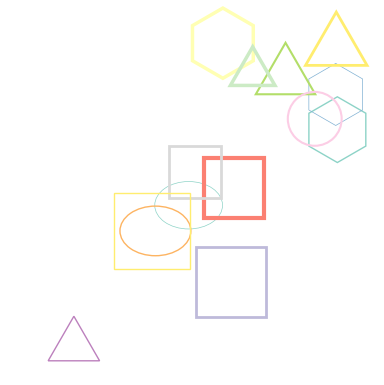[{"shape": "hexagon", "thickness": 1, "radius": 0.43, "center": [0.876, 0.663]}, {"shape": "oval", "thickness": 0.5, "radius": 0.44, "center": [0.49, 0.467]}, {"shape": "hexagon", "thickness": 2.5, "radius": 0.46, "center": [0.579, 0.888]}, {"shape": "square", "thickness": 2, "radius": 0.45, "center": [0.6, 0.267]}, {"shape": "square", "thickness": 3, "radius": 0.39, "center": [0.607, 0.512]}, {"shape": "hexagon", "thickness": 0.5, "radius": 0.4, "center": [0.872, 0.755]}, {"shape": "oval", "thickness": 1, "radius": 0.46, "center": [0.404, 0.4]}, {"shape": "triangle", "thickness": 1.5, "radius": 0.45, "center": [0.742, 0.8]}, {"shape": "circle", "thickness": 1.5, "radius": 0.35, "center": [0.817, 0.691]}, {"shape": "square", "thickness": 2, "radius": 0.34, "center": [0.506, 0.553]}, {"shape": "triangle", "thickness": 1, "radius": 0.39, "center": [0.192, 0.101]}, {"shape": "triangle", "thickness": 2.5, "radius": 0.33, "center": [0.656, 0.812]}, {"shape": "triangle", "thickness": 2, "radius": 0.46, "center": [0.873, 0.876]}, {"shape": "square", "thickness": 1, "radius": 0.49, "center": [0.394, 0.4]}]